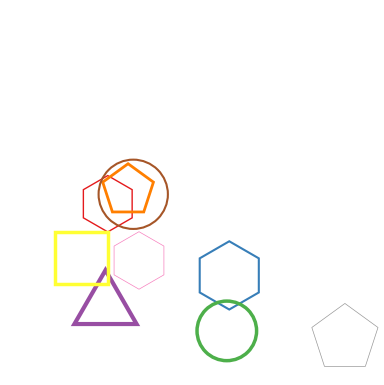[{"shape": "hexagon", "thickness": 1, "radius": 0.37, "center": [0.28, 0.471]}, {"shape": "hexagon", "thickness": 1.5, "radius": 0.44, "center": [0.595, 0.285]}, {"shape": "circle", "thickness": 2.5, "radius": 0.39, "center": [0.589, 0.141]}, {"shape": "triangle", "thickness": 3, "radius": 0.47, "center": [0.274, 0.205]}, {"shape": "pentagon", "thickness": 2, "radius": 0.35, "center": [0.333, 0.505]}, {"shape": "square", "thickness": 2.5, "radius": 0.34, "center": [0.212, 0.33]}, {"shape": "circle", "thickness": 1.5, "radius": 0.45, "center": [0.346, 0.495]}, {"shape": "hexagon", "thickness": 0.5, "radius": 0.37, "center": [0.361, 0.323]}, {"shape": "pentagon", "thickness": 0.5, "radius": 0.45, "center": [0.896, 0.121]}]